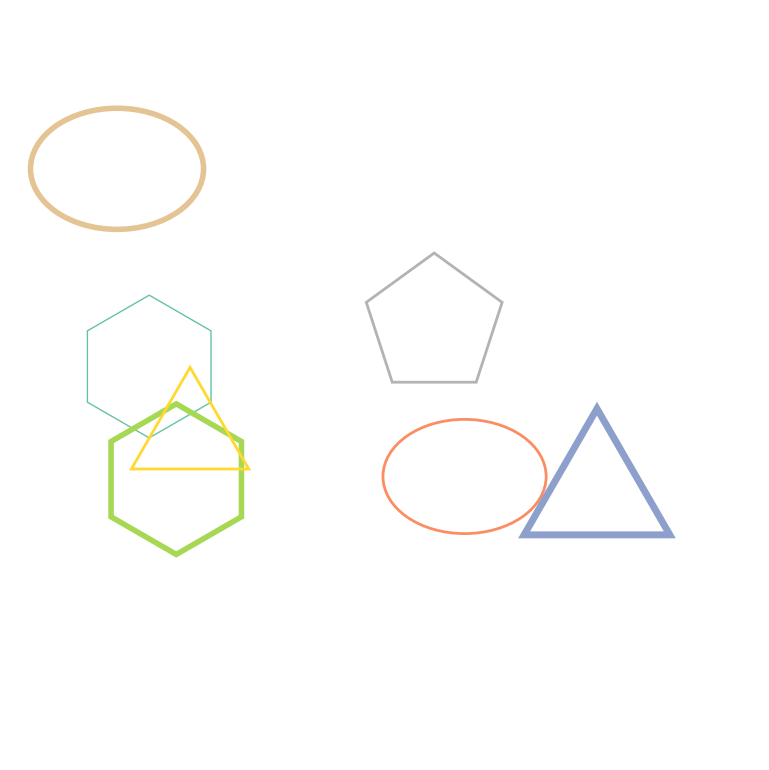[{"shape": "hexagon", "thickness": 0.5, "radius": 0.46, "center": [0.194, 0.524]}, {"shape": "oval", "thickness": 1, "radius": 0.53, "center": [0.603, 0.381]}, {"shape": "triangle", "thickness": 2.5, "radius": 0.55, "center": [0.775, 0.36]}, {"shape": "hexagon", "thickness": 2, "radius": 0.49, "center": [0.229, 0.378]}, {"shape": "triangle", "thickness": 1, "radius": 0.44, "center": [0.247, 0.435]}, {"shape": "oval", "thickness": 2, "radius": 0.56, "center": [0.152, 0.781]}, {"shape": "pentagon", "thickness": 1, "radius": 0.46, "center": [0.564, 0.579]}]